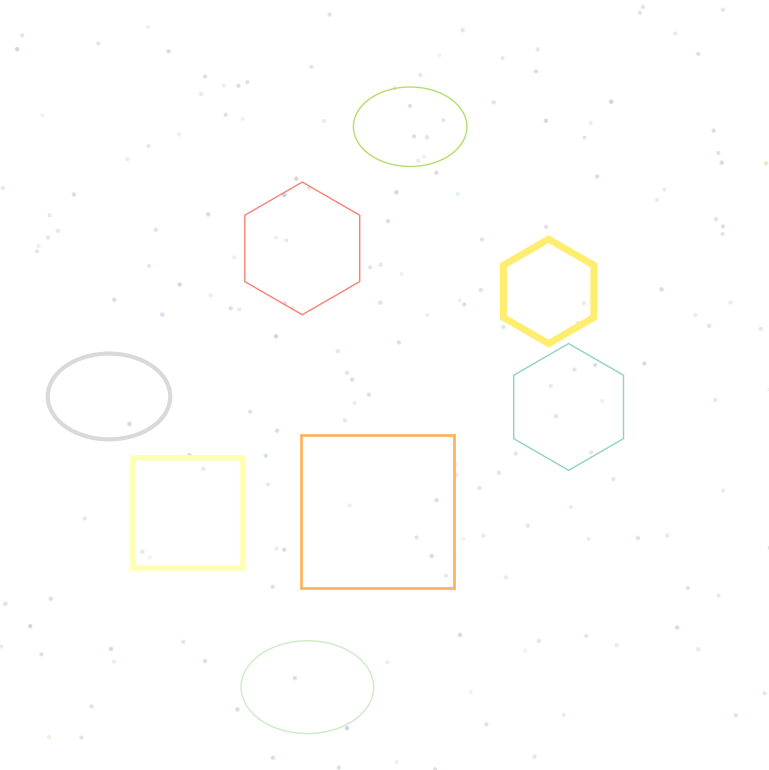[{"shape": "hexagon", "thickness": 0.5, "radius": 0.41, "center": [0.738, 0.471]}, {"shape": "square", "thickness": 2, "radius": 0.36, "center": [0.244, 0.333]}, {"shape": "hexagon", "thickness": 0.5, "radius": 0.43, "center": [0.393, 0.677]}, {"shape": "square", "thickness": 1, "radius": 0.5, "center": [0.49, 0.336]}, {"shape": "oval", "thickness": 0.5, "radius": 0.37, "center": [0.533, 0.835]}, {"shape": "oval", "thickness": 1.5, "radius": 0.4, "center": [0.142, 0.485]}, {"shape": "oval", "thickness": 0.5, "radius": 0.43, "center": [0.399, 0.108]}, {"shape": "hexagon", "thickness": 2.5, "radius": 0.34, "center": [0.712, 0.622]}]